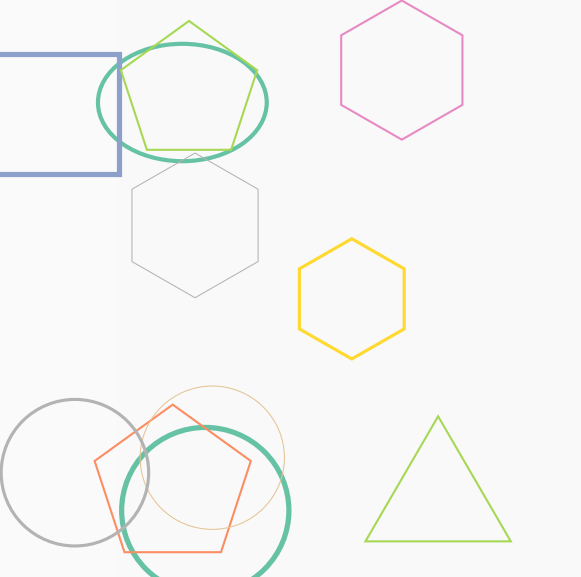[{"shape": "circle", "thickness": 2.5, "radius": 0.72, "center": [0.353, 0.115]}, {"shape": "oval", "thickness": 2, "radius": 0.73, "center": [0.314, 0.822]}, {"shape": "pentagon", "thickness": 1, "radius": 0.71, "center": [0.297, 0.157]}, {"shape": "square", "thickness": 2.5, "radius": 0.52, "center": [0.101, 0.801]}, {"shape": "hexagon", "thickness": 1, "radius": 0.6, "center": [0.691, 0.878]}, {"shape": "triangle", "thickness": 1, "radius": 0.72, "center": [0.754, 0.134]}, {"shape": "pentagon", "thickness": 1, "radius": 0.62, "center": [0.325, 0.839]}, {"shape": "hexagon", "thickness": 1.5, "radius": 0.52, "center": [0.605, 0.482]}, {"shape": "circle", "thickness": 0.5, "radius": 0.62, "center": [0.365, 0.207]}, {"shape": "circle", "thickness": 1.5, "radius": 0.63, "center": [0.129, 0.181]}, {"shape": "hexagon", "thickness": 0.5, "radius": 0.63, "center": [0.336, 0.609]}]